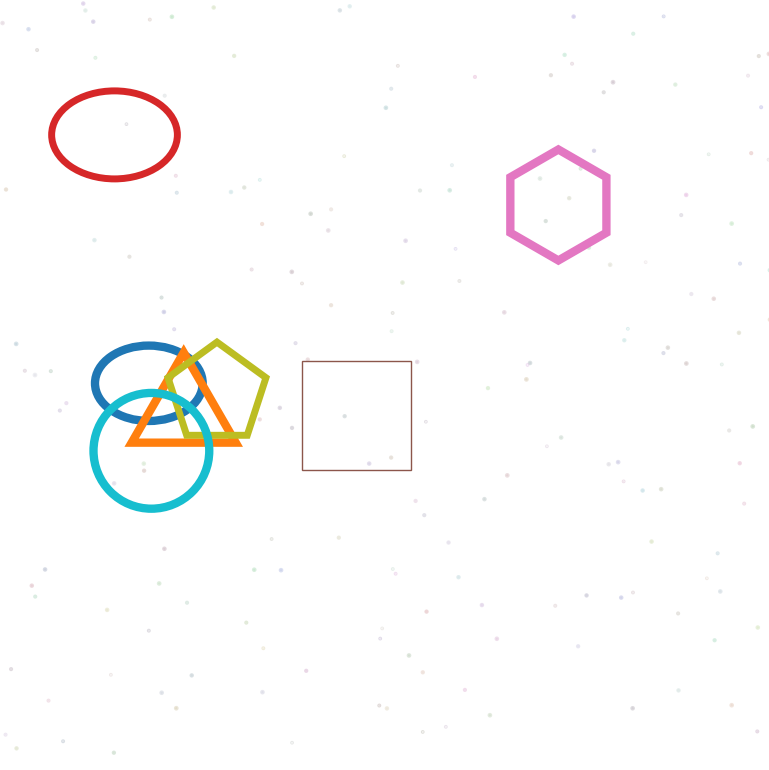[{"shape": "oval", "thickness": 3, "radius": 0.35, "center": [0.193, 0.502]}, {"shape": "triangle", "thickness": 3, "radius": 0.39, "center": [0.239, 0.464]}, {"shape": "oval", "thickness": 2.5, "radius": 0.41, "center": [0.149, 0.825]}, {"shape": "square", "thickness": 0.5, "radius": 0.36, "center": [0.463, 0.461]}, {"shape": "hexagon", "thickness": 3, "radius": 0.36, "center": [0.725, 0.734]}, {"shape": "pentagon", "thickness": 2.5, "radius": 0.33, "center": [0.282, 0.489]}, {"shape": "circle", "thickness": 3, "radius": 0.38, "center": [0.197, 0.415]}]